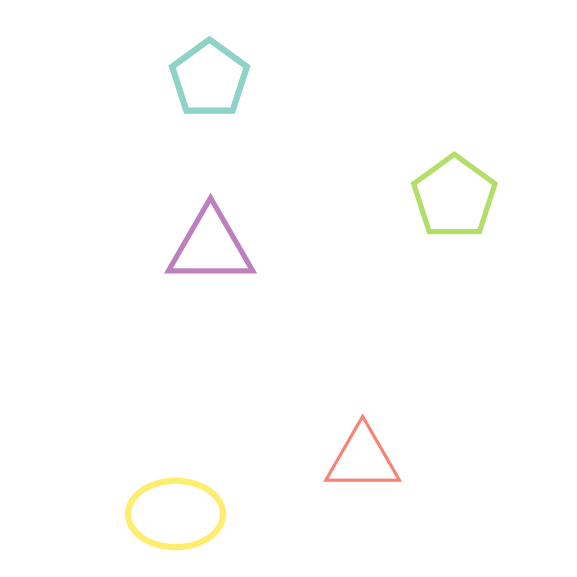[{"shape": "pentagon", "thickness": 3, "radius": 0.34, "center": [0.363, 0.863]}, {"shape": "triangle", "thickness": 1.5, "radius": 0.37, "center": [0.628, 0.204]}, {"shape": "pentagon", "thickness": 2.5, "radius": 0.37, "center": [0.787, 0.658]}, {"shape": "triangle", "thickness": 2.5, "radius": 0.42, "center": [0.365, 0.572]}, {"shape": "oval", "thickness": 3, "radius": 0.41, "center": [0.304, 0.109]}]